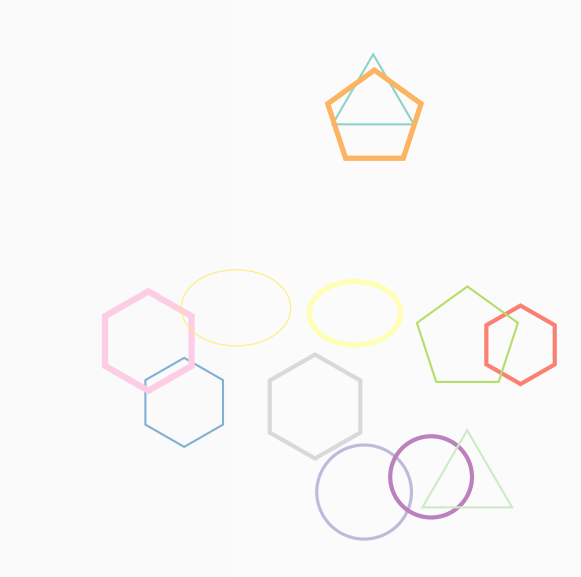[{"shape": "triangle", "thickness": 1, "radius": 0.4, "center": [0.642, 0.824]}, {"shape": "oval", "thickness": 2.5, "radius": 0.39, "center": [0.611, 0.457]}, {"shape": "circle", "thickness": 1.5, "radius": 0.41, "center": [0.626, 0.147]}, {"shape": "hexagon", "thickness": 2, "radius": 0.34, "center": [0.896, 0.402]}, {"shape": "hexagon", "thickness": 1, "radius": 0.39, "center": [0.317, 0.302]}, {"shape": "pentagon", "thickness": 2.5, "radius": 0.42, "center": [0.644, 0.793]}, {"shape": "pentagon", "thickness": 1, "radius": 0.46, "center": [0.804, 0.412]}, {"shape": "hexagon", "thickness": 3, "radius": 0.43, "center": [0.255, 0.409]}, {"shape": "hexagon", "thickness": 2, "radius": 0.45, "center": [0.542, 0.295]}, {"shape": "circle", "thickness": 2, "radius": 0.35, "center": [0.742, 0.173]}, {"shape": "triangle", "thickness": 1, "radius": 0.45, "center": [0.804, 0.165]}, {"shape": "oval", "thickness": 0.5, "radius": 0.47, "center": [0.406, 0.466]}]